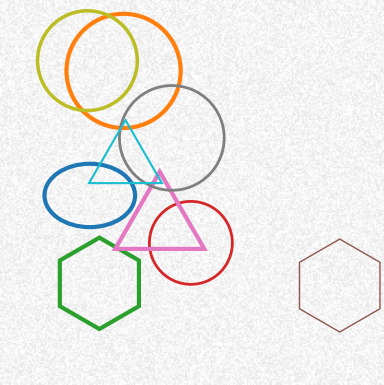[{"shape": "oval", "thickness": 3, "radius": 0.59, "center": [0.233, 0.492]}, {"shape": "circle", "thickness": 3, "radius": 0.74, "center": [0.321, 0.816]}, {"shape": "hexagon", "thickness": 3, "radius": 0.59, "center": [0.258, 0.264]}, {"shape": "circle", "thickness": 2, "radius": 0.54, "center": [0.496, 0.369]}, {"shape": "hexagon", "thickness": 1, "radius": 0.6, "center": [0.882, 0.258]}, {"shape": "triangle", "thickness": 3, "radius": 0.67, "center": [0.415, 0.42]}, {"shape": "circle", "thickness": 2, "radius": 0.68, "center": [0.446, 0.642]}, {"shape": "circle", "thickness": 2.5, "radius": 0.65, "center": [0.227, 0.842]}, {"shape": "triangle", "thickness": 1.5, "radius": 0.55, "center": [0.326, 0.579]}]